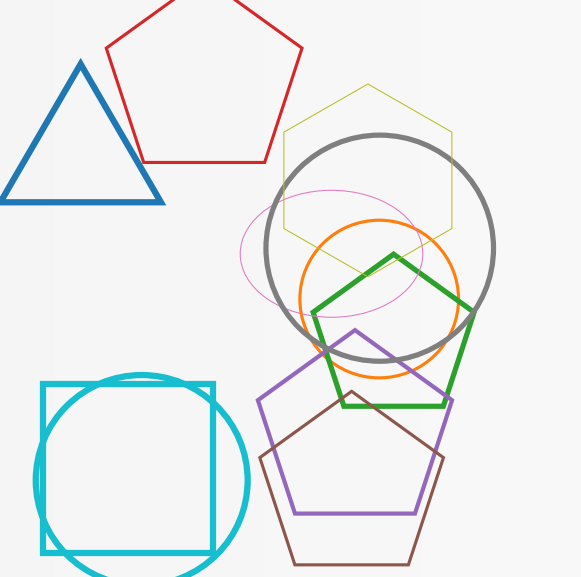[{"shape": "triangle", "thickness": 3, "radius": 0.8, "center": [0.139, 0.729]}, {"shape": "circle", "thickness": 1.5, "radius": 0.68, "center": [0.652, 0.481]}, {"shape": "pentagon", "thickness": 2.5, "radius": 0.73, "center": [0.677, 0.413]}, {"shape": "pentagon", "thickness": 1.5, "radius": 0.89, "center": [0.351, 0.861]}, {"shape": "pentagon", "thickness": 2, "radius": 0.88, "center": [0.611, 0.252]}, {"shape": "pentagon", "thickness": 1.5, "radius": 0.83, "center": [0.605, 0.155]}, {"shape": "oval", "thickness": 0.5, "radius": 0.79, "center": [0.57, 0.56]}, {"shape": "circle", "thickness": 2.5, "radius": 0.98, "center": [0.653, 0.569]}, {"shape": "hexagon", "thickness": 0.5, "radius": 0.83, "center": [0.633, 0.687]}, {"shape": "square", "thickness": 3, "radius": 0.73, "center": [0.22, 0.188]}, {"shape": "circle", "thickness": 3, "radius": 0.91, "center": [0.244, 0.167]}]